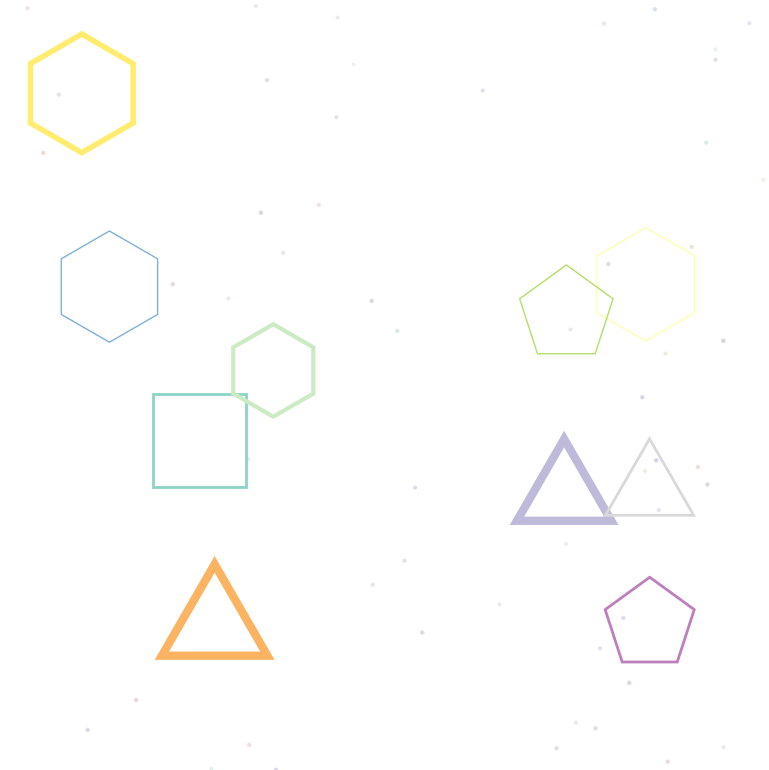[{"shape": "square", "thickness": 1, "radius": 0.3, "center": [0.259, 0.428]}, {"shape": "hexagon", "thickness": 0.5, "radius": 0.37, "center": [0.839, 0.631]}, {"shape": "triangle", "thickness": 3, "radius": 0.35, "center": [0.733, 0.359]}, {"shape": "hexagon", "thickness": 0.5, "radius": 0.36, "center": [0.142, 0.628]}, {"shape": "triangle", "thickness": 3, "radius": 0.4, "center": [0.279, 0.188]}, {"shape": "pentagon", "thickness": 0.5, "radius": 0.32, "center": [0.736, 0.592]}, {"shape": "triangle", "thickness": 1, "radius": 0.33, "center": [0.844, 0.364]}, {"shape": "pentagon", "thickness": 1, "radius": 0.3, "center": [0.844, 0.189]}, {"shape": "hexagon", "thickness": 1.5, "radius": 0.3, "center": [0.355, 0.519]}, {"shape": "hexagon", "thickness": 2, "radius": 0.39, "center": [0.106, 0.879]}]